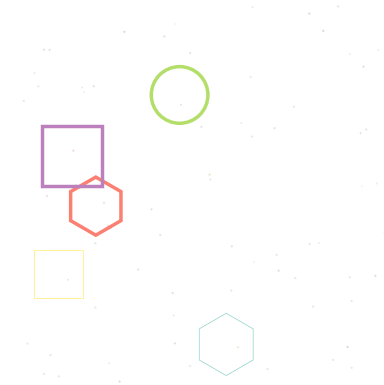[{"shape": "hexagon", "thickness": 0.5, "radius": 0.4, "center": [0.588, 0.105]}, {"shape": "hexagon", "thickness": 2.5, "radius": 0.38, "center": [0.249, 0.465]}, {"shape": "circle", "thickness": 2.5, "radius": 0.37, "center": [0.467, 0.753]}, {"shape": "square", "thickness": 2.5, "radius": 0.39, "center": [0.188, 0.595]}, {"shape": "square", "thickness": 0.5, "radius": 0.31, "center": [0.152, 0.288]}]